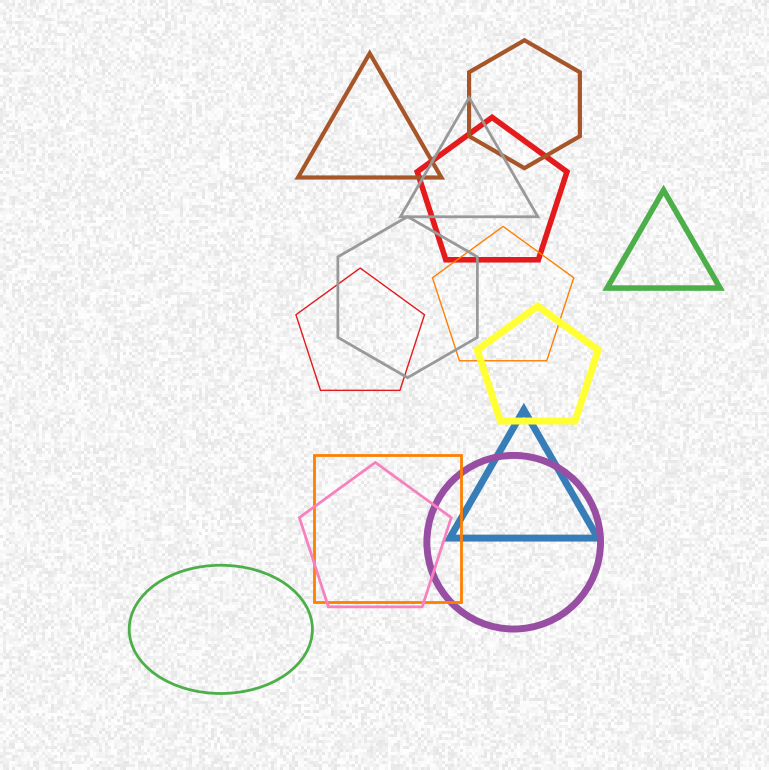[{"shape": "pentagon", "thickness": 2, "radius": 0.51, "center": [0.639, 0.745]}, {"shape": "pentagon", "thickness": 0.5, "radius": 0.44, "center": [0.468, 0.564]}, {"shape": "triangle", "thickness": 2.5, "radius": 0.56, "center": [0.68, 0.357]}, {"shape": "triangle", "thickness": 2, "radius": 0.42, "center": [0.862, 0.668]}, {"shape": "oval", "thickness": 1, "radius": 0.59, "center": [0.287, 0.183]}, {"shape": "circle", "thickness": 2.5, "radius": 0.56, "center": [0.667, 0.296]}, {"shape": "square", "thickness": 1, "radius": 0.48, "center": [0.504, 0.313]}, {"shape": "pentagon", "thickness": 0.5, "radius": 0.48, "center": [0.653, 0.609]}, {"shape": "pentagon", "thickness": 2.5, "radius": 0.41, "center": [0.698, 0.52]}, {"shape": "hexagon", "thickness": 1.5, "radius": 0.42, "center": [0.681, 0.865]}, {"shape": "triangle", "thickness": 1.5, "radius": 0.54, "center": [0.48, 0.823]}, {"shape": "pentagon", "thickness": 1, "radius": 0.52, "center": [0.487, 0.296]}, {"shape": "hexagon", "thickness": 1, "radius": 0.52, "center": [0.529, 0.614]}, {"shape": "triangle", "thickness": 1, "radius": 0.52, "center": [0.609, 0.77]}]